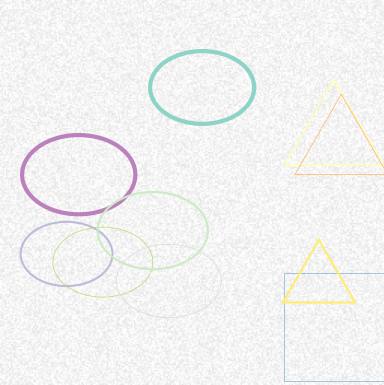[{"shape": "oval", "thickness": 3, "radius": 0.68, "center": [0.525, 0.773]}, {"shape": "triangle", "thickness": 1, "radius": 0.74, "center": [0.867, 0.646]}, {"shape": "oval", "thickness": 1.5, "radius": 0.6, "center": [0.173, 0.34]}, {"shape": "square", "thickness": 0.5, "radius": 0.7, "center": [0.877, 0.15]}, {"shape": "triangle", "thickness": 0.5, "radius": 0.7, "center": [0.886, 0.616]}, {"shape": "oval", "thickness": 0.5, "radius": 0.65, "center": [0.267, 0.319]}, {"shape": "oval", "thickness": 0.5, "radius": 0.68, "center": [0.438, 0.27]}, {"shape": "oval", "thickness": 3, "radius": 0.74, "center": [0.205, 0.546]}, {"shape": "oval", "thickness": 1.5, "radius": 0.72, "center": [0.397, 0.401]}, {"shape": "triangle", "thickness": 1.5, "radius": 0.54, "center": [0.828, 0.269]}]